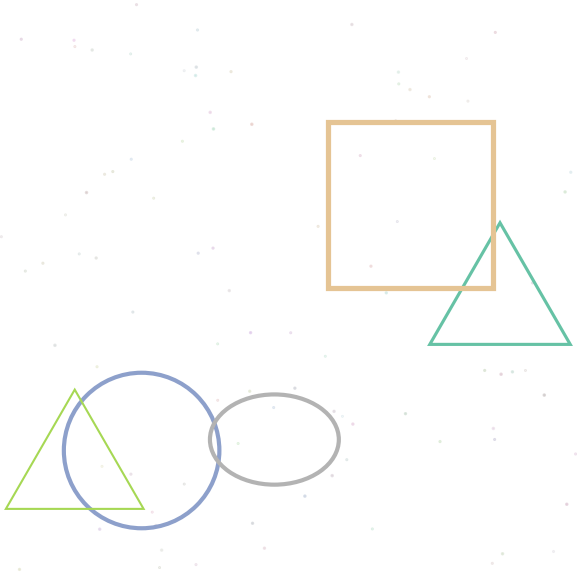[{"shape": "triangle", "thickness": 1.5, "radius": 0.7, "center": [0.866, 0.473]}, {"shape": "circle", "thickness": 2, "radius": 0.67, "center": [0.245, 0.219]}, {"shape": "triangle", "thickness": 1, "radius": 0.69, "center": [0.129, 0.187]}, {"shape": "square", "thickness": 2.5, "radius": 0.72, "center": [0.711, 0.644]}, {"shape": "oval", "thickness": 2, "radius": 0.56, "center": [0.475, 0.238]}]